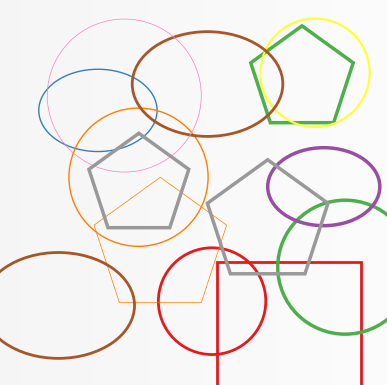[{"shape": "circle", "thickness": 2, "radius": 0.69, "center": [0.547, 0.218]}, {"shape": "square", "thickness": 2, "radius": 0.93, "center": [0.745, 0.134]}, {"shape": "oval", "thickness": 1, "radius": 0.76, "center": [0.253, 0.713]}, {"shape": "pentagon", "thickness": 2.5, "radius": 0.7, "center": [0.779, 0.794]}, {"shape": "circle", "thickness": 2.5, "radius": 0.87, "center": [0.891, 0.306]}, {"shape": "oval", "thickness": 2.5, "radius": 0.72, "center": [0.836, 0.515]}, {"shape": "circle", "thickness": 1, "radius": 0.9, "center": [0.357, 0.54]}, {"shape": "pentagon", "thickness": 0.5, "radius": 0.9, "center": [0.414, 0.36]}, {"shape": "circle", "thickness": 1.5, "radius": 0.7, "center": [0.813, 0.811]}, {"shape": "oval", "thickness": 2, "radius": 0.98, "center": [0.151, 0.207]}, {"shape": "oval", "thickness": 2, "radius": 0.97, "center": [0.536, 0.782]}, {"shape": "circle", "thickness": 0.5, "radius": 0.99, "center": [0.321, 0.752]}, {"shape": "pentagon", "thickness": 2.5, "radius": 0.82, "center": [0.691, 0.421]}, {"shape": "pentagon", "thickness": 2.5, "radius": 0.68, "center": [0.358, 0.518]}]